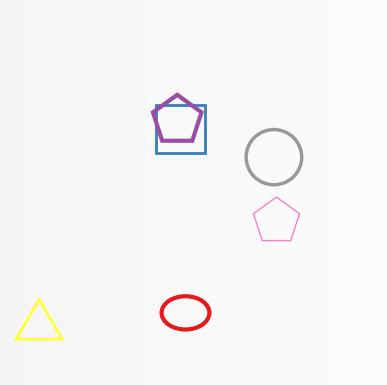[{"shape": "oval", "thickness": 3, "radius": 0.31, "center": [0.479, 0.187]}, {"shape": "square", "thickness": 2, "radius": 0.32, "center": [0.466, 0.665]}, {"shape": "pentagon", "thickness": 3, "radius": 0.33, "center": [0.457, 0.688]}, {"shape": "triangle", "thickness": 2, "radius": 0.34, "center": [0.101, 0.153]}, {"shape": "pentagon", "thickness": 1, "radius": 0.31, "center": [0.714, 0.426]}, {"shape": "circle", "thickness": 2.5, "radius": 0.36, "center": [0.707, 0.592]}]